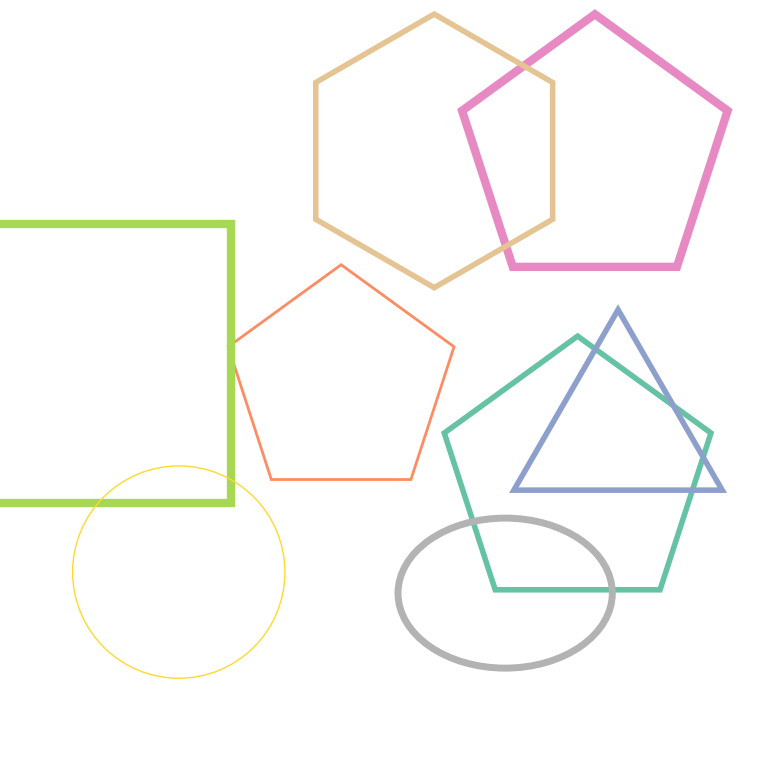[{"shape": "pentagon", "thickness": 2, "radius": 0.91, "center": [0.75, 0.381]}, {"shape": "pentagon", "thickness": 1, "radius": 0.77, "center": [0.443, 0.502]}, {"shape": "triangle", "thickness": 2, "radius": 0.78, "center": [0.803, 0.442]}, {"shape": "pentagon", "thickness": 3, "radius": 0.91, "center": [0.773, 0.8]}, {"shape": "square", "thickness": 3, "radius": 0.91, "center": [0.119, 0.528]}, {"shape": "circle", "thickness": 0.5, "radius": 0.69, "center": [0.232, 0.257]}, {"shape": "hexagon", "thickness": 2, "radius": 0.89, "center": [0.564, 0.804]}, {"shape": "oval", "thickness": 2.5, "radius": 0.7, "center": [0.656, 0.23]}]